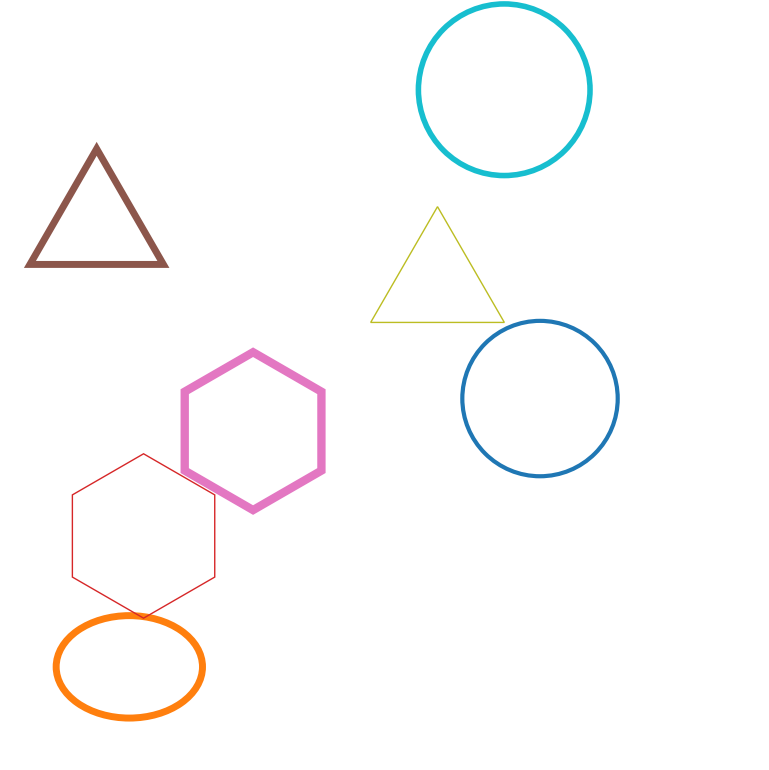[{"shape": "circle", "thickness": 1.5, "radius": 0.5, "center": [0.701, 0.482]}, {"shape": "oval", "thickness": 2.5, "radius": 0.48, "center": [0.168, 0.134]}, {"shape": "hexagon", "thickness": 0.5, "radius": 0.53, "center": [0.186, 0.304]}, {"shape": "triangle", "thickness": 2.5, "radius": 0.5, "center": [0.126, 0.707]}, {"shape": "hexagon", "thickness": 3, "radius": 0.51, "center": [0.329, 0.44]}, {"shape": "triangle", "thickness": 0.5, "radius": 0.5, "center": [0.568, 0.631]}, {"shape": "circle", "thickness": 2, "radius": 0.56, "center": [0.655, 0.883]}]